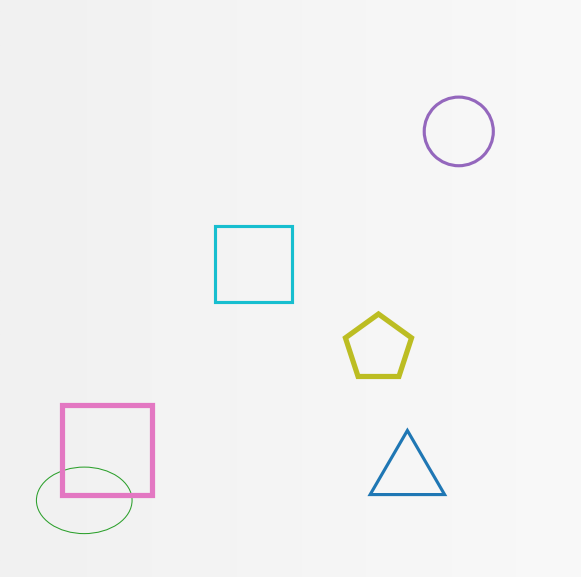[{"shape": "triangle", "thickness": 1.5, "radius": 0.37, "center": [0.701, 0.18]}, {"shape": "oval", "thickness": 0.5, "radius": 0.41, "center": [0.145, 0.133]}, {"shape": "circle", "thickness": 1.5, "radius": 0.3, "center": [0.789, 0.772]}, {"shape": "square", "thickness": 2.5, "radius": 0.39, "center": [0.185, 0.22]}, {"shape": "pentagon", "thickness": 2.5, "radius": 0.3, "center": [0.651, 0.396]}, {"shape": "square", "thickness": 1.5, "radius": 0.33, "center": [0.436, 0.542]}]